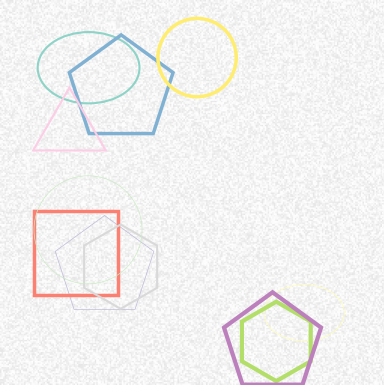[{"shape": "oval", "thickness": 1.5, "radius": 0.66, "center": [0.23, 0.824]}, {"shape": "oval", "thickness": 0.5, "radius": 0.52, "center": [0.79, 0.187]}, {"shape": "pentagon", "thickness": 0.5, "radius": 0.67, "center": [0.272, 0.306]}, {"shape": "square", "thickness": 2.5, "radius": 0.55, "center": [0.198, 0.342]}, {"shape": "pentagon", "thickness": 2.5, "radius": 0.71, "center": [0.315, 0.768]}, {"shape": "hexagon", "thickness": 3, "radius": 0.52, "center": [0.718, 0.113]}, {"shape": "triangle", "thickness": 1.5, "radius": 0.54, "center": [0.18, 0.664]}, {"shape": "hexagon", "thickness": 1.5, "radius": 0.55, "center": [0.313, 0.307]}, {"shape": "pentagon", "thickness": 3, "radius": 0.66, "center": [0.708, 0.108]}, {"shape": "circle", "thickness": 0.5, "radius": 0.7, "center": [0.229, 0.403]}, {"shape": "circle", "thickness": 2.5, "radius": 0.51, "center": [0.512, 0.85]}]